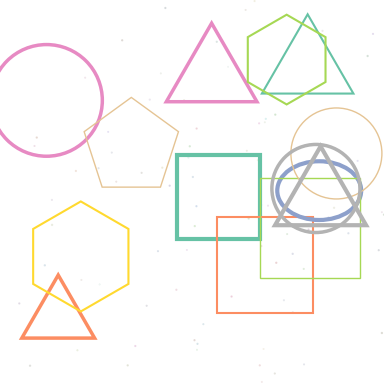[{"shape": "square", "thickness": 3, "radius": 0.54, "center": [0.568, 0.489]}, {"shape": "triangle", "thickness": 1.5, "radius": 0.69, "center": [0.799, 0.826]}, {"shape": "square", "thickness": 1.5, "radius": 0.62, "center": [0.689, 0.311]}, {"shape": "triangle", "thickness": 2.5, "radius": 0.55, "center": [0.151, 0.176]}, {"shape": "oval", "thickness": 3, "radius": 0.54, "center": [0.829, 0.505]}, {"shape": "triangle", "thickness": 2.5, "radius": 0.68, "center": [0.55, 0.804]}, {"shape": "circle", "thickness": 2.5, "radius": 0.73, "center": [0.121, 0.739]}, {"shape": "square", "thickness": 1, "radius": 0.65, "center": [0.806, 0.408]}, {"shape": "hexagon", "thickness": 1.5, "radius": 0.58, "center": [0.745, 0.845]}, {"shape": "hexagon", "thickness": 1.5, "radius": 0.71, "center": [0.21, 0.334]}, {"shape": "pentagon", "thickness": 1, "radius": 0.64, "center": [0.341, 0.618]}, {"shape": "circle", "thickness": 1, "radius": 0.59, "center": [0.874, 0.601]}, {"shape": "triangle", "thickness": 3, "radius": 0.68, "center": [0.833, 0.483]}, {"shape": "circle", "thickness": 2.5, "radius": 0.57, "center": [0.821, 0.51]}]